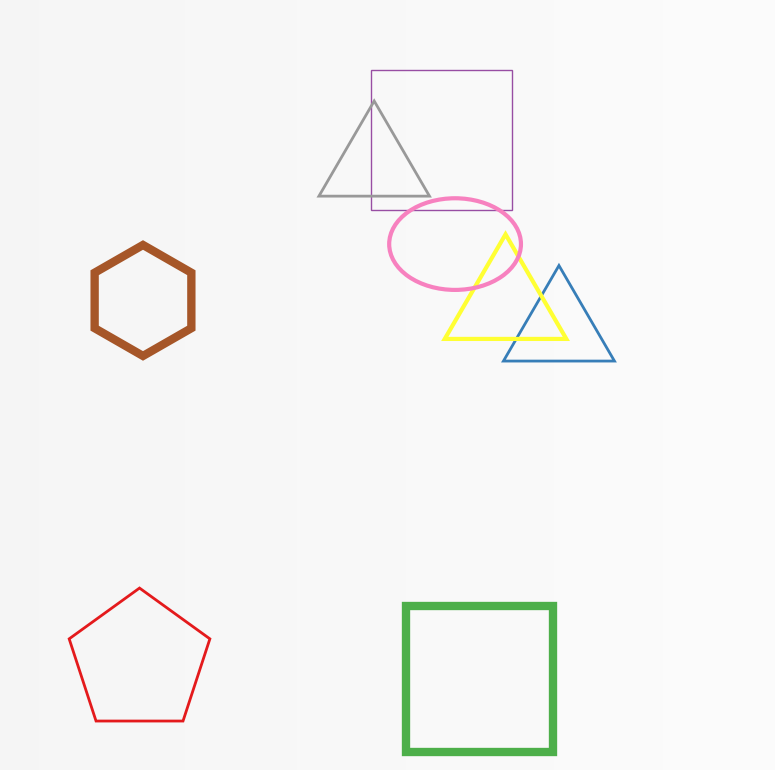[{"shape": "pentagon", "thickness": 1, "radius": 0.48, "center": [0.18, 0.141]}, {"shape": "triangle", "thickness": 1, "radius": 0.41, "center": [0.721, 0.572]}, {"shape": "square", "thickness": 3, "radius": 0.47, "center": [0.618, 0.118]}, {"shape": "square", "thickness": 0.5, "radius": 0.45, "center": [0.569, 0.818]}, {"shape": "triangle", "thickness": 1.5, "radius": 0.45, "center": [0.652, 0.605]}, {"shape": "hexagon", "thickness": 3, "radius": 0.36, "center": [0.185, 0.61]}, {"shape": "oval", "thickness": 1.5, "radius": 0.43, "center": [0.587, 0.683]}, {"shape": "triangle", "thickness": 1, "radius": 0.41, "center": [0.483, 0.786]}]